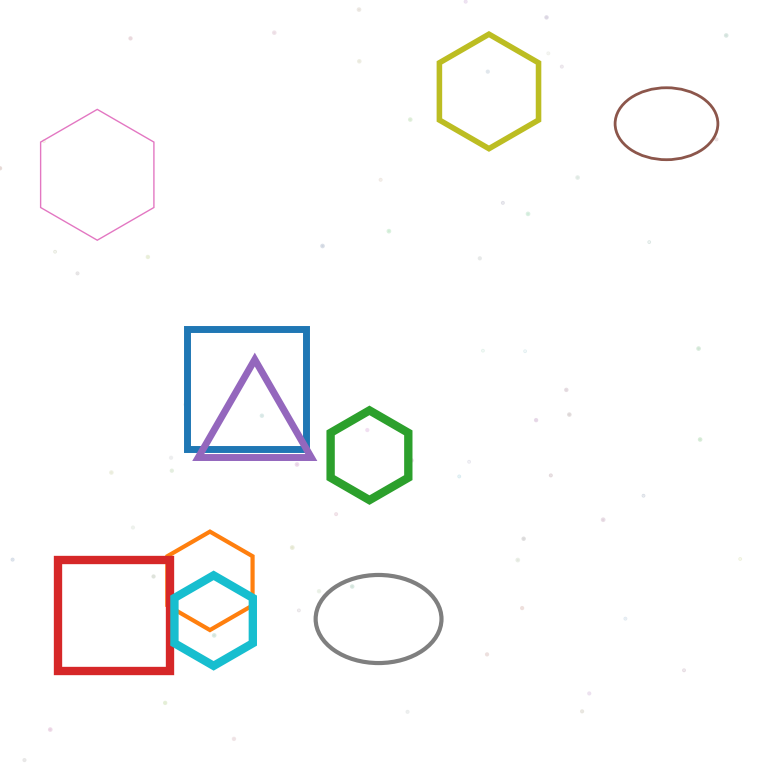[{"shape": "square", "thickness": 2.5, "radius": 0.39, "center": [0.32, 0.495]}, {"shape": "hexagon", "thickness": 1.5, "radius": 0.32, "center": [0.273, 0.246]}, {"shape": "hexagon", "thickness": 3, "radius": 0.29, "center": [0.48, 0.409]}, {"shape": "square", "thickness": 3, "radius": 0.36, "center": [0.148, 0.201]}, {"shape": "triangle", "thickness": 2.5, "radius": 0.42, "center": [0.331, 0.448]}, {"shape": "oval", "thickness": 1, "radius": 0.33, "center": [0.866, 0.839]}, {"shape": "hexagon", "thickness": 0.5, "radius": 0.42, "center": [0.126, 0.773]}, {"shape": "oval", "thickness": 1.5, "radius": 0.41, "center": [0.492, 0.196]}, {"shape": "hexagon", "thickness": 2, "radius": 0.37, "center": [0.635, 0.881]}, {"shape": "hexagon", "thickness": 3, "radius": 0.29, "center": [0.277, 0.194]}]